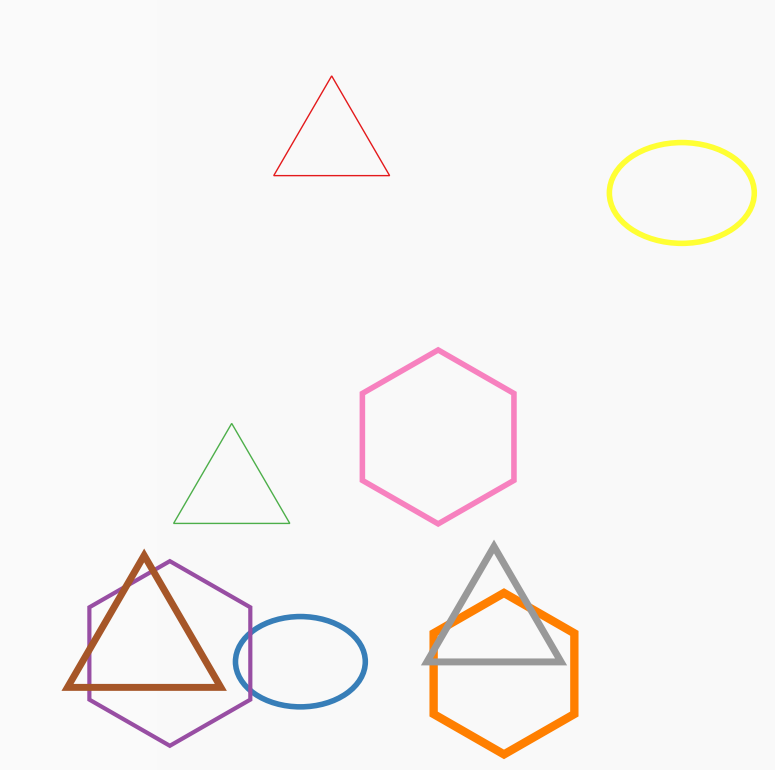[{"shape": "triangle", "thickness": 0.5, "radius": 0.43, "center": [0.428, 0.815]}, {"shape": "oval", "thickness": 2, "radius": 0.42, "center": [0.388, 0.141]}, {"shape": "triangle", "thickness": 0.5, "radius": 0.43, "center": [0.299, 0.364]}, {"shape": "hexagon", "thickness": 1.5, "radius": 0.6, "center": [0.219, 0.151]}, {"shape": "hexagon", "thickness": 3, "radius": 0.52, "center": [0.65, 0.125]}, {"shape": "oval", "thickness": 2, "radius": 0.47, "center": [0.88, 0.749]}, {"shape": "triangle", "thickness": 2.5, "radius": 0.57, "center": [0.186, 0.164]}, {"shape": "hexagon", "thickness": 2, "radius": 0.56, "center": [0.565, 0.433]}, {"shape": "triangle", "thickness": 2.5, "radius": 0.5, "center": [0.637, 0.19]}]